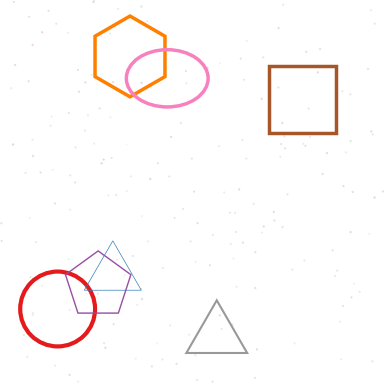[{"shape": "circle", "thickness": 3, "radius": 0.49, "center": [0.15, 0.197]}, {"shape": "triangle", "thickness": 0.5, "radius": 0.43, "center": [0.293, 0.289]}, {"shape": "pentagon", "thickness": 1, "radius": 0.45, "center": [0.255, 0.259]}, {"shape": "hexagon", "thickness": 2.5, "radius": 0.52, "center": [0.338, 0.853]}, {"shape": "square", "thickness": 2.5, "radius": 0.44, "center": [0.785, 0.741]}, {"shape": "oval", "thickness": 2.5, "radius": 0.53, "center": [0.434, 0.797]}, {"shape": "triangle", "thickness": 1.5, "radius": 0.46, "center": [0.563, 0.129]}]